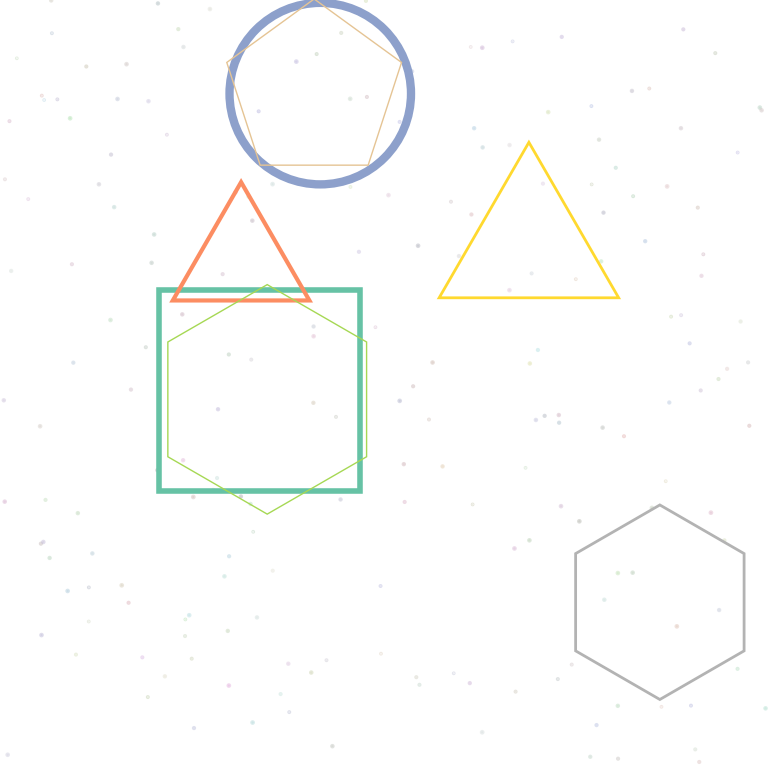[{"shape": "square", "thickness": 2, "radius": 0.65, "center": [0.337, 0.493]}, {"shape": "triangle", "thickness": 1.5, "radius": 0.51, "center": [0.313, 0.661]}, {"shape": "circle", "thickness": 3, "radius": 0.59, "center": [0.416, 0.878]}, {"shape": "hexagon", "thickness": 0.5, "radius": 0.75, "center": [0.347, 0.481]}, {"shape": "triangle", "thickness": 1, "radius": 0.67, "center": [0.687, 0.681]}, {"shape": "pentagon", "thickness": 0.5, "radius": 0.6, "center": [0.408, 0.882]}, {"shape": "hexagon", "thickness": 1, "radius": 0.63, "center": [0.857, 0.218]}]